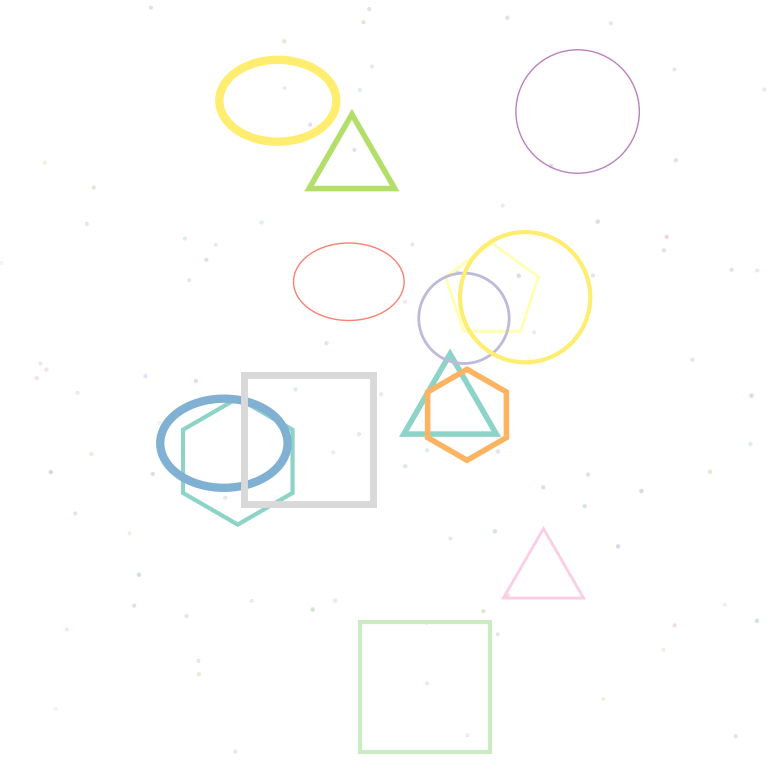[{"shape": "triangle", "thickness": 2, "radius": 0.35, "center": [0.585, 0.471]}, {"shape": "hexagon", "thickness": 1.5, "radius": 0.41, "center": [0.309, 0.401]}, {"shape": "pentagon", "thickness": 1, "radius": 0.32, "center": [0.639, 0.621]}, {"shape": "circle", "thickness": 1, "radius": 0.29, "center": [0.603, 0.587]}, {"shape": "oval", "thickness": 0.5, "radius": 0.36, "center": [0.453, 0.634]}, {"shape": "oval", "thickness": 3, "radius": 0.41, "center": [0.291, 0.424]}, {"shape": "hexagon", "thickness": 2, "radius": 0.3, "center": [0.607, 0.461]}, {"shape": "triangle", "thickness": 2, "radius": 0.32, "center": [0.457, 0.787]}, {"shape": "triangle", "thickness": 1, "radius": 0.3, "center": [0.706, 0.253]}, {"shape": "square", "thickness": 2.5, "radius": 0.42, "center": [0.401, 0.429]}, {"shape": "circle", "thickness": 0.5, "radius": 0.4, "center": [0.75, 0.855]}, {"shape": "square", "thickness": 1.5, "radius": 0.42, "center": [0.552, 0.108]}, {"shape": "oval", "thickness": 3, "radius": 0.38, "center": [0.361, 0.869]}, {"shape": "circle", "thickness": 1.5, "radius": 0.42, "center": [0.682, 0.614]}]